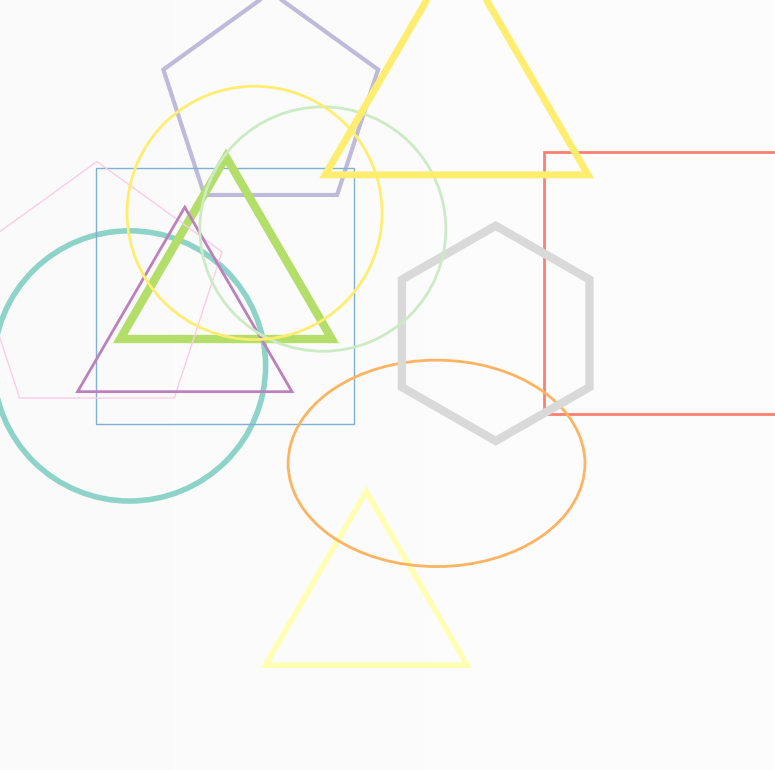[{"shape": "circle", "thickness": 2, "radius": 0.88, "center": [0.167, 0.525]}, {"shape": "triangle", "thickness": 2, "radius": 0.75, "center": [0.473, 0.211]}, {"shape": "pentagon", "thickness": 1.5, "radius": 0.73, "center": [0.349, 0.865]}, {"shape": "square", "thickness": 1, "radius": 0.85, "center": [0.872, 0.632]}, {"shape": "square", "thickness": 0.5, "radius": 0.83, "center": [0.29, 0.616]}, {"shape": "oval", "thickness": 1, "radius": 0.96, "center": [0.563, 0.398]}, {"shape": "triangle", "thickness": 3, "radius": 0.79, "center": [0.292, 0.639]}, {"shape": "pentagon", "thickness": 0.5, "radius": 0.85, "center": [0.125, 0.62]}, {"shape": "hexagon", "thickness": 3, "radius": 0.7, "center": [0.64, 0.567]}, {"shape": "triangle", "thickness": 1, "radius": 0.8, "center": [0.238, 0.571]}, {"shape": "circle", "thickness": 1, "radius": 0.79, "center": [0.417, 0.703]}, {"shape": "triangle", "thickness": 2.5, "radius": 0.98, "center": [0.589, 0.871]}, {"shape": "circle", "thickness": 1, "radius": 0.82, "center": [0.328, 0.723]}]